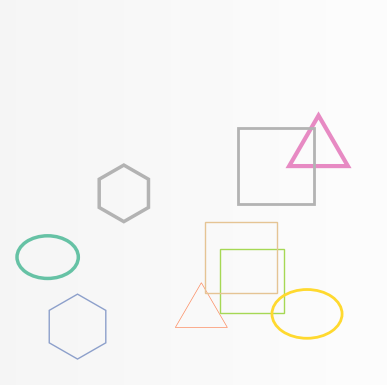[{"shape": "oval", "thickness": 2.5, "radius": 0.4, "center": [0.123, 0.332]}, {"shape": "triangle", "thickness": 0.5, "radius": 0.39, "center": [0.52, 0.188]}, {"shape": "hexagon", "thickness": 1, "radius": 0.42, "center": [0.2, 0.152]}, {"shape": "triangle", "thickness": 3, "radius": 0.44, "center": [0.822, 0.612]}, {"shape": "square", "thickness": 1, "radius": 0.42, "center": [0.65, 0.27]}, {"shape": "oval", "thickness": 2, "radius": 0.45, "center": [0.792, 0.185]}, {"shape": "square", "thickness": 1, "radius": 0.46, "center": [0.622, 0.33]}, {"shape": "hexagon", "thickness": 2.5, "radius": 0.37, "center": [0.32, 0.498]}, {"shape": "square", "thickness": 2, "radius": 0.49, "center": [0.711, 0.568]}]